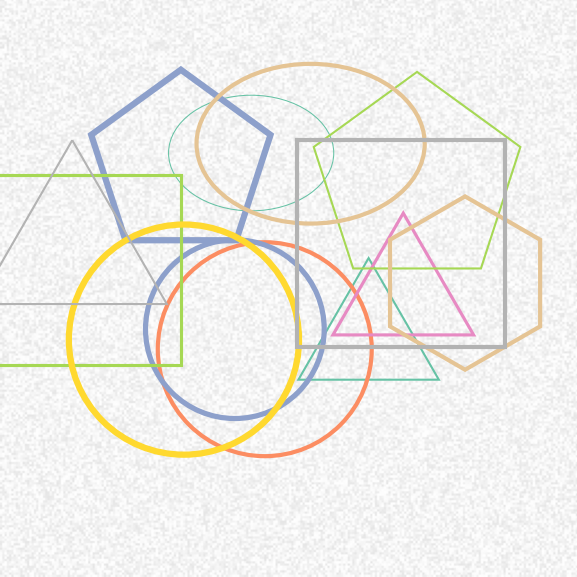[{"shape": "triangle", "thickness": 1, "radius": 0.7, "center": [0.638, 0.412]}, {"shape": "oval", "thickness": 0.5, "radius": 0.72, "center": [0.435, 0.734]}, {"shape": "circle", "thickness": 2, "radius": 0.93, "center": [0.458, 0.394]}, {"shape": "circle", "thickness": 2.5, "radius": 0.77, "center": [0.407, 0.429]}, {"shape": "pentagon", "thickness": 3, "radius": 0.82, "center": [0.313, 0.715]}, {"shape": "triangle", "thickness": 1.5, "radius": 0.7, "center": [0.698, 0.49]}, {"shape": "square", "thickness": 1.5, "radius": 0.83, "center": [0.149, 0.532]}, {"shape": "pentagon", "thickness": 1, "radius": 0.94, "center": [0.722, 0.686]}, {"shape": "circle", "thickness": 3, "radius": 1.0, "center": [0.319, 0.411]}, {"shape": "hexagon", "thickness": 2, "radius": 0.75, "center": [0.805, 0.509]}, {"shape": "oval", "thickness": 2, "radius": 0.99, "center": [0.538, 0.75]}, {"shape": "triangle", "thickness": 1, "radius": 0.95, "center": [0.125, 0.567]}, {"shape": "square", "thickness": 2, "radius": 0.9, "center": [0.694, 0.577]}]